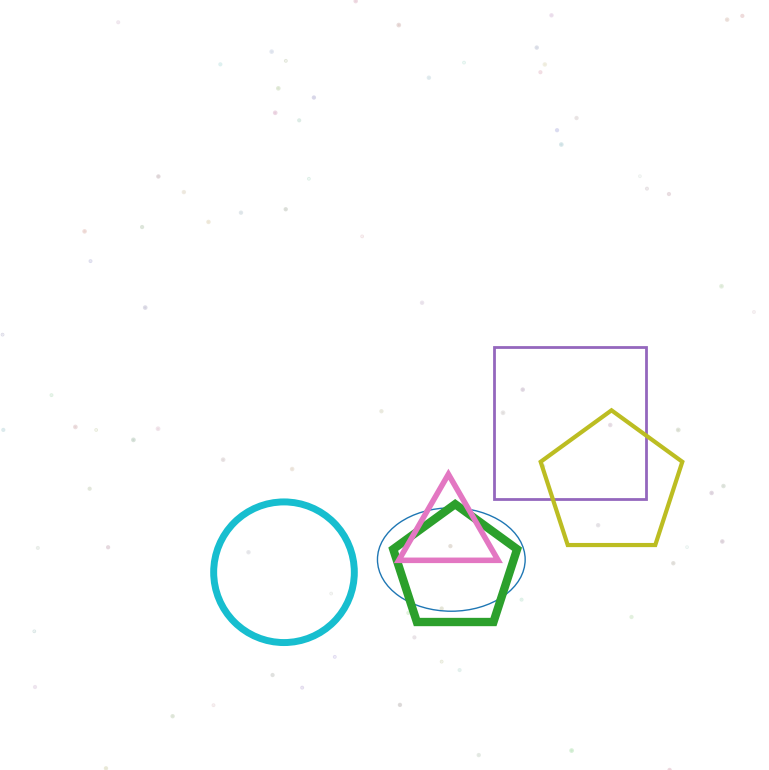[{"shape": "oval", "thickness": 0.5, "radius": 0.48, "center": [0.586, 0.273]}, {"shape": "pentagon", "thickness": 3, "radius": 0.42, "center": [0.591, 0.261]}, {"shape": "square", "thickness": 1, "radius": 0.49, "center": [0.741, 0.451]}, {"shape": "triangle", "thickness": 2, "radius": 0.37, "center": [0.582, 0.31]}, {"shape": "pentagon", "thickness": 1.5, "radius": 0.48, "center": [0.794, 0.37]}, {"shape": "circle", "thickness": 2.5, "radius": 0.46, "center": [0.369, 0.257]}]